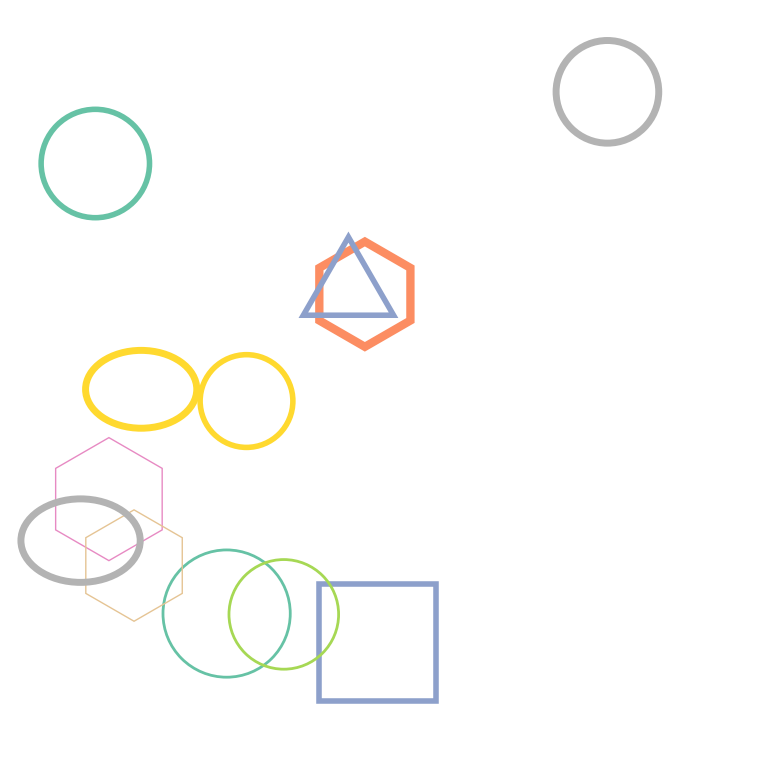[{"shape": "circle", "thickness": 1, "radius": 0.41, "center": [0.294, 0.203]}, {"shape": "circle", "thickness": 2, "radius": 0.35, "center": [0.124, 0.788]}, {"shape": "hexagon", "thickness": 3, "radius": 0.34, "center": [0.474, 0.618]}, {"shape": "square", "thickness": 2, "radius": 0.38, "center": [0.491, 0.165]}, {"shape": "triangle", "thickness": 2, "radius": 0.34, "center": [0.453, 0.624]}, {"shape": "hexagon", "thickness": 0.5, "radius": 0.4, "center": [0.141, 0.352]}, {"shape": "circle", "thickness": 1, "radius": 0.36, "center": [0.369, 0.202]}, {"shape": "oval", "thickness": 2.5, "radius": 0.36, "center": [0.183, 0.494]}, {"shape": "circle", "thickness": 2, "radius": 0.3, "center": [0.32, 0.479]}, {"shape": "hexagon", "thickness": 0.5, "radius": 0.36, "center": [0.174, 0.266]}, {"shape": "circle", "thickness": 2.5, "radius": 0.33, "center": [0.789, 0.881]}, {"shape": "oval", "thickness": 2.5, "radius": 0.39, "center": [0.105, 0.298]}]